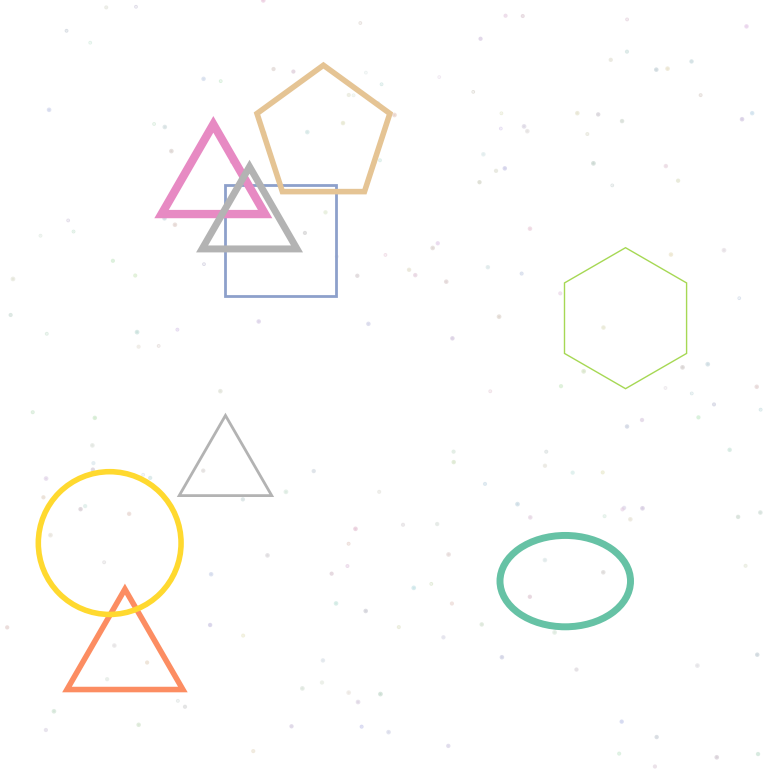[{"shape": "oval", "thickness": 2.5, "radius": 0.42, "center": [0.734, 0.245]}, {"shape": "triangle", "thickness": 2, "radius": 0.43, "center": [0.162, 0.148]}, {"shape": "square", "thickness": 1, "radius": 0.36, "center": [0.364, 0.688]}, {"shape": "triangle", "thickness": 3, "radius": 0.39, "center": [0.277, 0.761]}, {"shape": "hexagon", "thickness": 0.5, "radius": 0.46, "center": [0.812, 0.587]}, {"shape": "circle", "thickness": 2, "radius": 0.46, "center": [0.142, 0.295]}, {"shape": "pentagon", "thickness": 2, "radius": 0.45, "center": [0.42, 0.825]}, {"shape": "triangle", "thickness": 2.5, "radius": 0.36, "center": [0.324, 0.712]}, {"shape": "triangle", "thickness": 1, "radius": 0.35, "center": [0.293, 0.391]}]